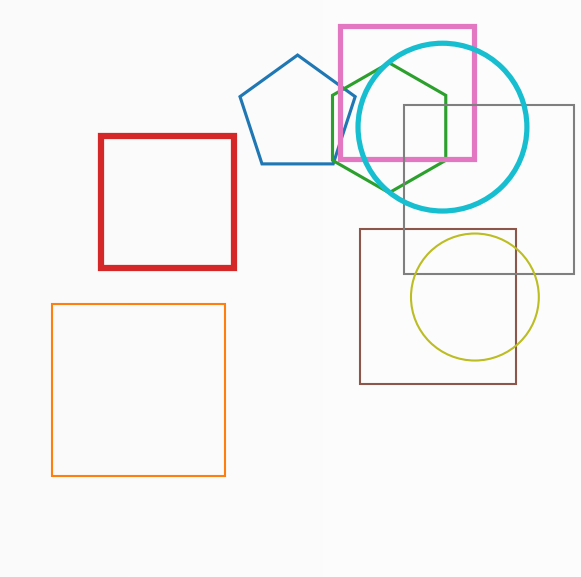[{"shape": "pentagon", "thickness": 1.5, "radius": 0.52, "center": [0.512, 0.8]}, {"shape": "square", "thickness": 1, "radius": 0.74, "center": [0.239, 0.324]}, {"shape": "hexagon", "thickness": 1.5, "radius": 0.56, "center": [0.669, 0.778]}, {"shape": "square", "thickness": 3, "radius": 0.57, "center": [0.288, 0.65]}, {"shape": "square", "thickness": 1, "radius": 0.67, "center": [0.754, 0.468]}, {"shape": "square", "thickness": 2.5, "radius": 0.58, "center": [0.7, 0.839]}, {"shape": "square", "thickness": 1, "radius": 0.73, "center": [0.841, 0.671]}, {"shape": "circle", "thickness": 1, "radius": 0.55, "center": [0.817, 0.485]}, {"shape": "circle", "thickness": 2.5, "radius": 0.73, "center": [0.761, 0.779]}]